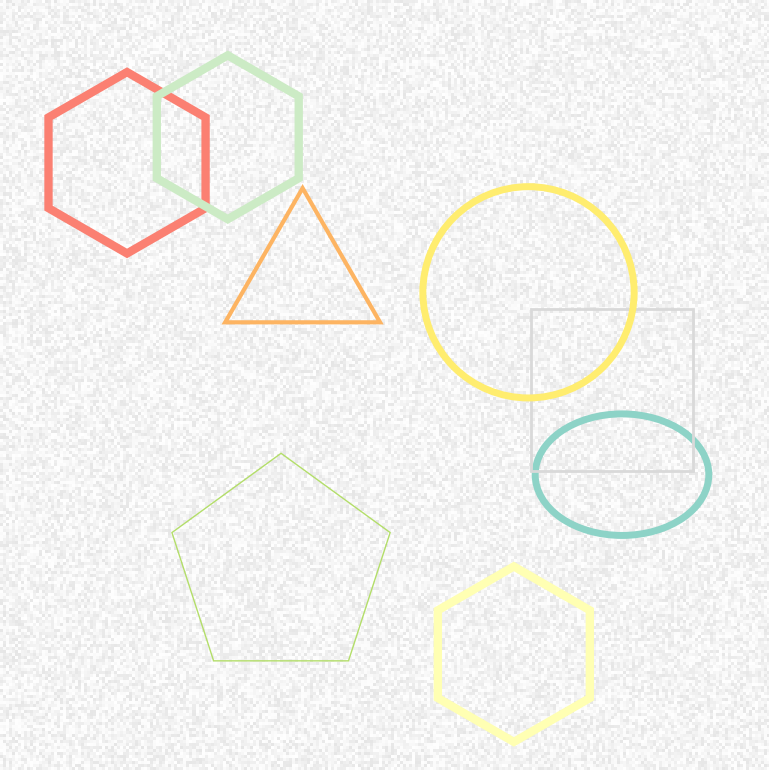[{"shape": "oval", "thickness": 2.5, "radius": 0.56, "center": [0.808, 0.384]}, {"shape": "hexagon", "thickness": 3, "radius": 0.57, "center": [0.667, 0.15]}, {"shape": "hexagon", "thickness": 3, "radius": 0.59, "center": [0.165, 0.789]}, {"shape": "triangle", "thickness": 1.5, "radius": 0.58, "center": [0.393, 0.639]}, {"shape": "pentagon", "thickness": 0.5, "radius": 0.74, "center": [0.365, 0.262]}, {"shape": "square", "thickness": 1, "radius": 0.53, "center": [0.794, 0.494]}, {"shape": "hexagon", "thickness": 3, "radius": 0.53, "center": [0.296, 0.822]}, {"shape": "circle", "thickness": 2.5, "radius": 0.69, "center": [0.686, 0.62]}]